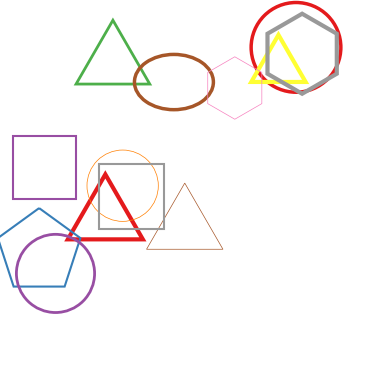[{"shape": "circle", "thickness": 2.5, "radius": 0.58, "center": [0.769, 0.877]}, {"shape": "triangle", "thickness": 3, "radius": 0.56, "center": [0.274, 0.435]}, {"shape": "pentagon", "thickness": 1.5, "radius": 0.56, "center": [0.102, 0.347]}, {"shape": "triangle", "thickness": 2, "radius": 0.55, "center": [0.293, 0.837]}, {"shape": "square", "thickness": 1.5, "radius": 0.41, "center": [0.115, 0.565]}, {"shape": "circle", "thickness": 2, "radius": 0.51, "center": [0.144, 0.29]}, {"shape": "circle", "thickness": 0.5, "radius": 0.46, "center": [0.319, 0.518]}, {"shape": "triangle", "thickness": 3, "radius": 0.41, "center": [0.723, 0.828]}, {"shape": "triangle", "thickness": 0.5, "radius": 0.57, "center": [0.48, 0.41]}, {"shape": "oval", "thickness": 2.5, "radius": 0.51, "center": [0.452, 0.787]}, {"shape": "hexagon", "thickness": 0.5, "radius": 0.41, "center": [0.61, 0.771]}, {"shape": "square", "thickness": 1.5, "radius": 0.42, "center": [0.342, 0.489]}, {"shape": "hexagon", "thickness": 3, "radius": 0.52, "center": [0.785, 0.86]}]